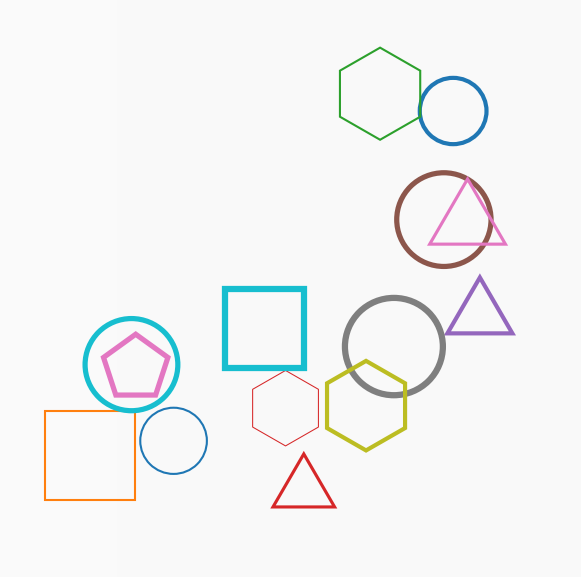[{"shape": "circle", "thickness": 1, "radius": 0.29, "center": [0.299, 0.236]}, {"shape": "circle", "thickness": 2, "radius": 0.29, "center": [0.78, 0.807]}, {"shape": "square", "thickness": 1, "radius": 0.39, "center": [0.155, 0.21]}, {"shape": "hexagon", "thickness": 1, "radius": 0.4, "center": [0.654, 0.837]}, {"shape": "triangle", "thickness": 1.5, "radius": 0.31, "center": [0.523, 0.152]}, {"shape": "hexagon", "thickness": 0.5, "radius": 0.33, "center": [0.491, 0.292]}, {"shape": "triangle", "thickness": 2, "radius": 0.32, "center": [0.826, 0.454]}, {"shape": "circle", "thickness": 2.5, "radius": 0.41, "center": [0.764, 0.619]}, {"shape": "pentagon", "thickness": 2.5, "radius": 0.29, "center": [0.233, 0.362]}, {"shape": "triangle", "thickness": 1.5, "radius": 0.38, "center": [0.804, 0.614]}, {"shape": "circle", "thickness": 3, "radius": 0.42, "center": [0.678, 0.399]}, {"shape": "hexagon", "thickness": 2, "radius": 0.39, "center": [0.63, 0.297]}, {"shape": "square", "thickness": 3, "radius": 0.34, "center": [0.455, 0.43]}, {"shape": "circle", "thickness": 2.5, "radius": 0.4, "center": [0.226, 0.368]}]